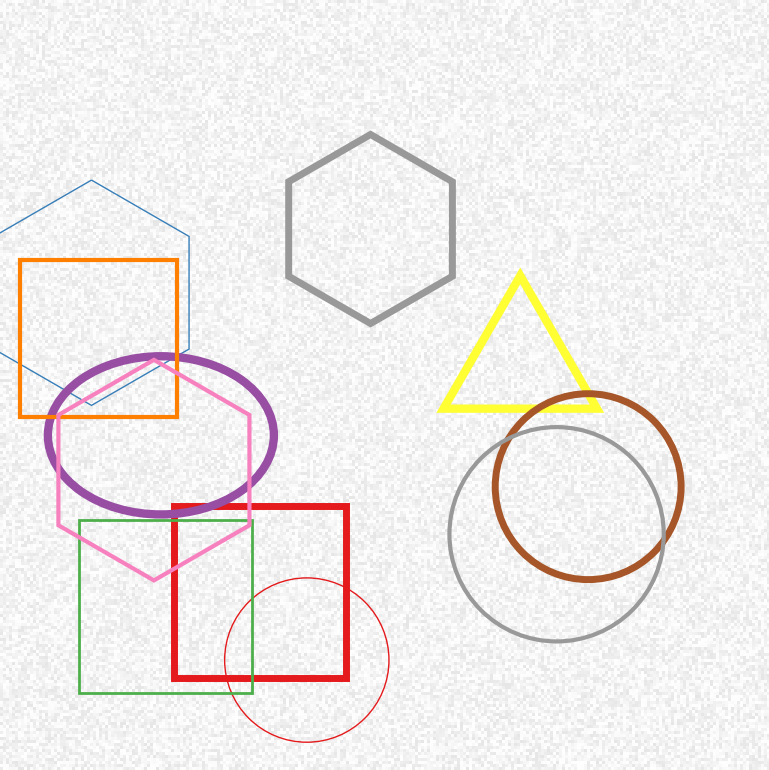[{"shape": "circle", "thickness": 0.5, "radius": 0.53, "center": [0.398, 0.143]}, {"shape": "square", "thickness": 2.5, "radius": 0.56, "center": [0.337, 0.231]}, {"shape": "hexagon", "thickness": 0.5, "radius": 0.73, "center": [0.119, 0.62]}, {"shape": "square", "thickness": 1, "radius": 0.56, "center": [0.215, 0.212]}, {"shape": "oval", "thickness": 3, "radius": 0.73, "center": [0.209, 0.435]}, {"shape": "square", "thickness": 1.5, "radius": 0.51, "center": [0.128, 0.56]}, {"shape": "triangle", "thickness": 3, "radius": 0.58, "center": [0.676, 0.527]}, {"shape": "circle", "thickness": 2.5, "radius": 0.6, "center": [0.764, 0.368]}, {"shape": "hexagon", "thickness": 1.5, "radius": 0.72, "center": [0.2, 0.389]}, {"shape": "circle", "thickness": 1.5, "radius": 0.7, "center": [0.723, 0.306]}, {"shape": "hexagon", "thickness": 2.5, "radius": 0.61, "center": [0.481, 0.703]}]